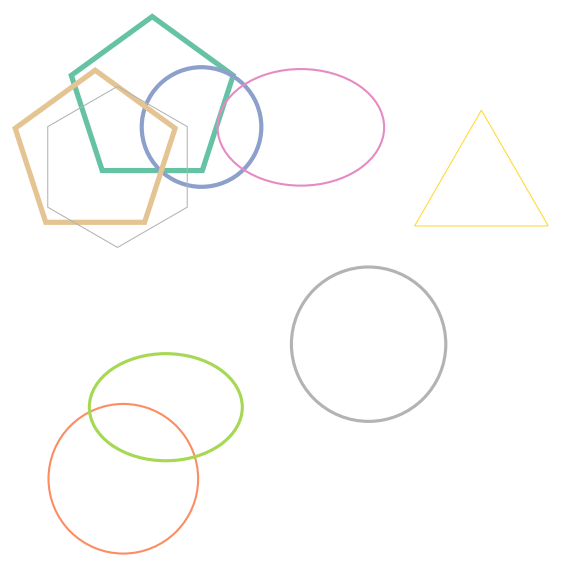[{"shape": "pentagon", "thickness": 2.5, "radius": 0.74, "center": [0.264, 0.823]}, {"shape": "circle", "thickness": 1, "radius": 0.65, "center": [0.214, 0.17]}, {"shape": "circle", "thickness": 2, "radius": 0.52, "center": [0.349, 0.779]}, {"shape": "oval", "thickness": 1, "radius": 0.72, "center": [0.521, 0.779]}, {"shape": "oval", "thickness": 1.5, "radius": 0.66, "center": [0.287, 0.294]}, {"shape": "triangle", "thickness": 0.5, "radius": 0.67, "center": [0.834, 0.675]}, {"shape": "pentagon", "thickness": 2.5, "radius": 0.73, "center": [0.165, 0.732]}, {"shape": "hexagon", "thickness": 0.5, "radius": 0.7, "center": [0.203, 0.71]}, {"shape": "circle", "thickness": 1.5, "radius": 0.67, "center": [0.638, 0.403]}]